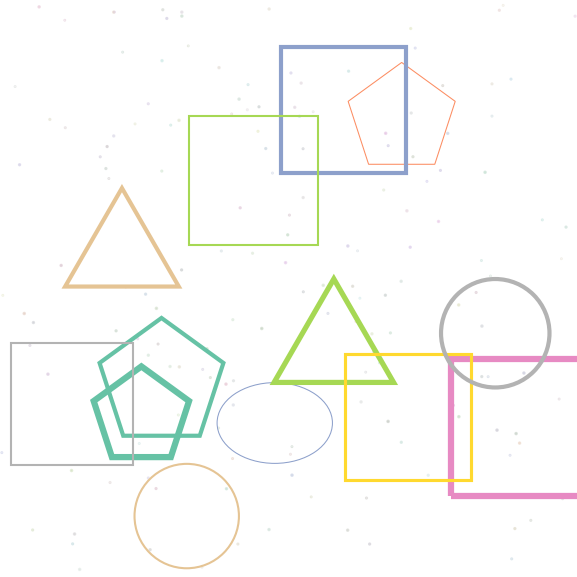[{"shape": "pentagon", "thickness": 3, "radius": 0.43, "center": [0.245, 0.278]}, {"shape": "pentagon", "thickness": 2, "radius": 0.56, "center": [0.28, 0.336]}, {"shape": "pentagon", "thickness": 0.5, "radius": 0.49, "center": [0.696, 0.794]}, {"shape": "oval", "thickness": 0.5, "radius": 0.5, "center": [0.476, 0.267]}, {"shape": "square", "thickness": 2, "radius": 0.54, "center": [0.595, 0.808]}, {"shape": "square", "thickness": 3, "radius": 0.6, "center": [0.899, 0.259]}, {"shape": "square", "thickness": 1, "radius": 0.56, "center": [0.439, 0.687]}, {"shape": "triangle", "thickness": 2.5, "radius": 0.6, "center": [0.578, 0.397]}, {"shape": "square", "thickness": 1.5, "radius": 0.55, "center": [0.707, 0.277]}, {"shape": "triangle", "thickness": 2, "radius": 0.57, "center": [0.211, 0.56]}, {"shape": "circle", "thickness": 1, "radius": 0.45, "center": [0.323, 0.106]}, {"shape": "circle", "thickness": 2, "radius": 0.47, "center": [0.858, 0.422]}, {"shape": "square", "thickness": 1, "radius": 0.53, "center": [0.124, 0.299]}]